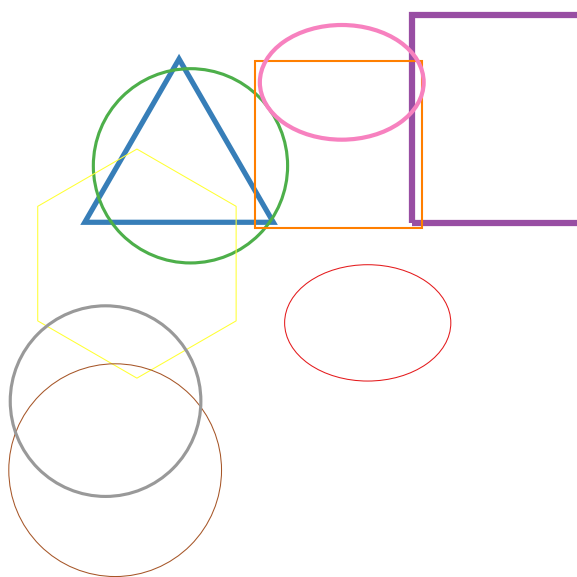[{"shape": "oval", "thickness": 0.5, "radius": 0.72, "center": [0.637, 0.44]}, {"shape": "triangle", "thickness": 2.5, "radius": 0.94, "center": [0.31, 0.708]}, {"shape": "circle", "thickness": 1.5, "radius": 0.84, "center": [0.33, 0.712]}, {"shape": "square", "thickness": 3, "radius": 0.9, "center": [0.893, 0.793]}, {"shape": "square", "thickness": 1, "radius": 0.72, "center": [0.587, 0.749]}, {"shape": "hexagon", "thickness": 0.5, "radius": 0.99, "center": [0.237, 0.543]}, {"shape": "circle", "thickness": 0.5, "radius": 0.92, "center": [0.199, 0.185]}, {"shape": "oval", "thickness": 2, "radius": 0.71, "center": [0.592, 0.857]}, {"shape": "circle", "thickness": 1.5, "radius": 0.83, "center": [0.183, 0.305]}]